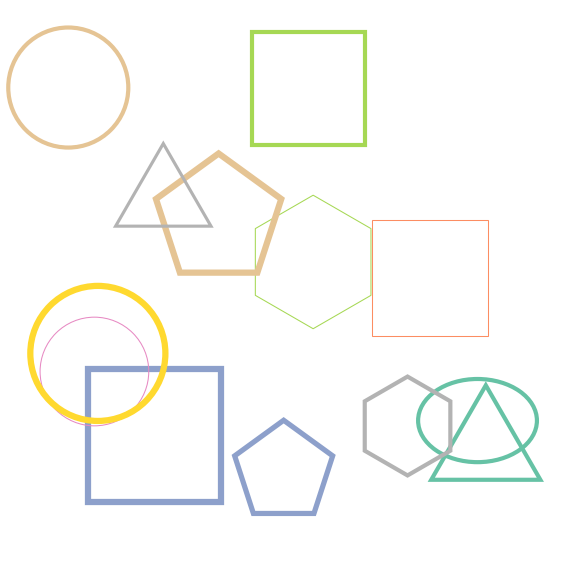[{"shape": "oval", "thickness": 2, "radius": 0.51, "center": [0.827, 0.271]}, {"shape": "triangle", "thickness": 2, "radius": 0.55, "center": [0.841, 0.223]}, {"shape": "square", "thickness": 0.5, "radius": 0.5, "center": [0.745, 0.517]}, {"shape": "square", "thickness": 3, "radius": 0.58, "center": [0.268, 0.245]}, {"shape": "pentagon", "thickness": 2.5, "radius": 0.45, "center": [0.491, 0.182]}, {"shape": "circle", "thickness": 0.5, "radius": 0.47, "center": [0.163, 0.356]}, {"shape": "hexagon", "thickness": 0.5, "radius": 0.58, "center": [0.542, 0.546]}, {"shape": "square", "thickness": 2, "radius": 0.49, "center": [0.535, 0.846]}, {"shape": "circle", "thickness": 3, "radius": 0.58, "center": [0.169, 0.387]}, {"shape": "circle", "thickness": 2, "radius": 0.52, "center": [0.118, 0.848]}, {"shape": "pentagon", "thickness": 3, "radius": 0.57, "center": [0.379, 0.619]}, {"shape": "triangle", "thickness": 1.5, "radius": 0.48, "center": [0.283, 0.655]}, {"shape": "hexagon", "thickness": 2, "radius": 0.43, "center": [0.706, 0.261]}]